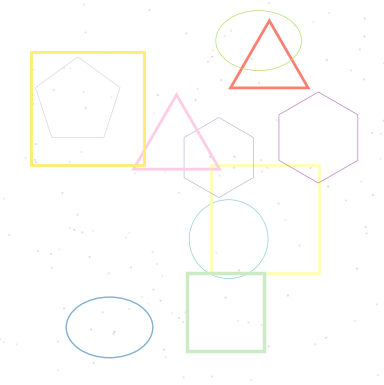[{"shape": "circle", "thickness": 0.5, "radius": 0.51, "center": [0.594, 0.379]}, {"shape": "square", "thickness": 2, "radius": 0.7, "center": [0.688, 0.43]}, {"shape": "hexagon", "thickness": 0.5, "radius": 0.52, "center": [0.568, 0.591]}, {"shape": "triangle", "thickness": 2, "radius": 0.58, "center": [0.7, 0.83]}, {"shape": "oval", "thickness": 1, "radius": 0.56, "center": [0.284, 0.15]}, {"shape": "oval", "thickness": 0.5, "radius": 0.56, "center": [0.672, 0.895]}, {"shape": "triangle", "thickness": 2, "radius": 0.64, "center": [0.459, 0.625]}, {"shape": "pentagon", "thickness": 0.5, "radius": 0.58, "center": [0.202, 0.737]}, {"shape": "hexagon", "thickness": 0.5, "radius": 0.59, "center": [0.827, 0.643]}, {"shape": "square", "thickness": 2.5, "radius": 0.5, "center": [0.586, 0.189]}, {"shape": "square", "thickness": 2, "radius": 0.73, "center": [0.227, 0.719]}]